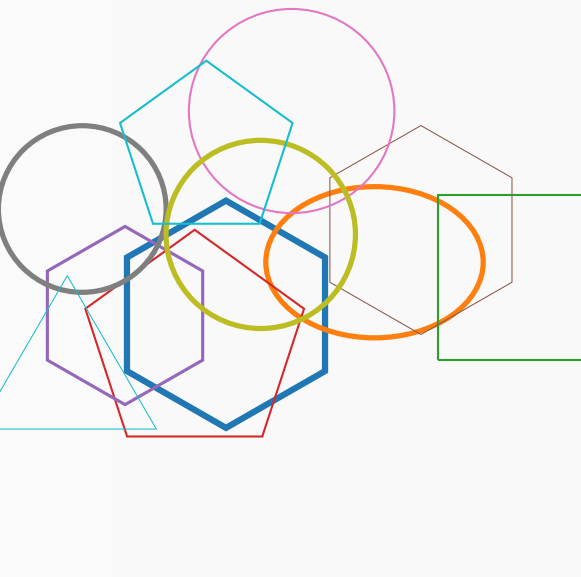[{"shape": "hexagon", "thickness": 3, "radius": 0.98, "center": [0.389, 0.455]}, {"shape": "oval", "thickness": 2.5, "radius": 0.94, "center": [0.644, 0.545]}, {"shape": "square", "thickness": 1, "radius": 0.71, "center": [0.896, 0.518]}, {"shape": "pentagon", "thickness": 1, "radius": 0.99, "center": [0.335, 0.403]}, {"shape": "hexagon", "thickness": 1.5, "radius": 0.77, "center": [0.215, 0.453]}, {"shape": "hexagon", "thickness": 0.5, "radius": 0.9, "center": [0.724, 0.601]}, {"shape": "circle", "thickness": 1, "radius": 0.88, "center": [0.502, 0.807]}, {"shape": "circle", "thickness": 2.5, "radius": 0.72, "center": [0.142, 0.637]}, {"shape": "circle", "thickness": 2.5, "radius": 0.81, "center": [0.449, 0.593]}, {"shape": "pentagon", "thickness": 1, "radius": 0.78, "center": [0.355, 0.738]}, {"shape": "triangle", "thickness": 0.5, "radius": 0.89, "center": [0.116, 0.345]}]